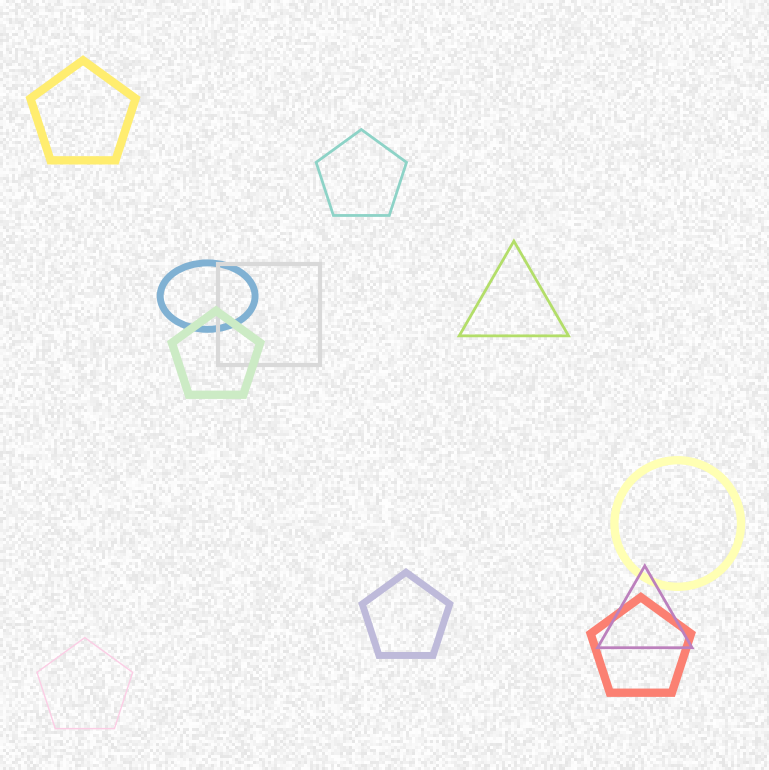[{"shape": "pentagon", "thickness": 1, "radius": 0.31, "center": [0.469, 0.77]}, {"shape": "circle", "thickness": 3, "radius": 0.41, "center": [0.88, 0.32]}, {"shape": "pentagon", "thickness": 2.5, "radius": 0.3, "center": [0.527, 0.197]}, {"shape": "pentagon", "thickness": 3, "radius": 0.34, "center": [0.832, 0.156]}, {"shape": "oval", "thickness": 2.5, "radius": 0.31, "center": [0.27, 0.615]}, {"shape": "triangle", "thickness": 1, "radius": 0.41, "center": [0.667, 0.605]}, {"shape": "pentagon", "thickness": 0.5, "radius": 0.33, "center": [0.11, 0.107]}, {"shape": "square", "thickness": 1.5, "radius": 0.33, "center": [0.349, 0.592]}, {"shape": "triangle", "thickness": 1, "radius": 0.35, "center": [0.837, 0.194]}, {"shape": "pentagon", "thickness": 3, "radius": 0.3, "center": [0.281, 0.536]}, {"shape": "pentagon", "thickness": 3, "radius": 0.36, "center": [0.108, 0.85]}]